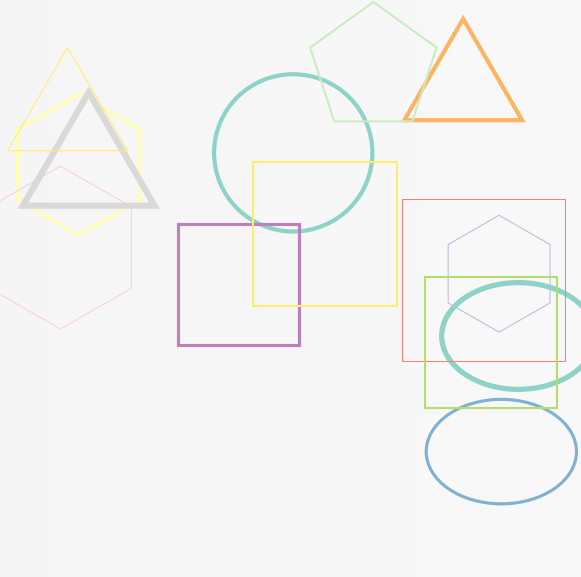[{"shape": "circle", "thickness": 2, "radius": 0.68, "center": [0.504, 0.734]}, {"shape": "oval", "thickness": 2.5, "radius": 0.66, "center": [0.892, 0.417]}, {"shape": "hexagon", "thickness": 1.5, "radius": 0.61, "center": [0.136, 0.714]}, {"shape": "hexagon", "thickness": 0.5, "radius": 0.51, "center": [0.859, 0.525]}, {"shape": "square", "thickness": 0.5, "radius": 0.7, "center": [0.832, 0.514]}, {"shape": "oval", "thickness": 1.5, "radius": 0.65, "center": [0.863, 0.217]}, {"shape": "triangle", "thickness": 2, "radius": 0.59, "center": [0.797, 0.85]}, {"shape": "square", "thickness": 1, "radius": 0.57, "center": [0.844, 0.406]}, {"shape": "hexagon", "thickness": 0.5, "radius": 0.71, "center": [0.104, 0.57]}, {"shape": "triangle", "thickness": 3, "radius": 0.65, "center": [0.153, 0.708]}, {"shape": "square", "thickness": 1.5, "radius": 0.52, "center": [0.41, 0.506]}, {"shape": "pentagon", "thickness": 1, "radius": 0.57, "center": [0.642, 0.881]}, {"shape": "triangle", "thickness": 0.5, "radius": 0.6, "center": [0.116, 0.798]}, {"shape": "square", "thickness": 1, "radius": 0.62, "center": [0.559, 0.594]}]